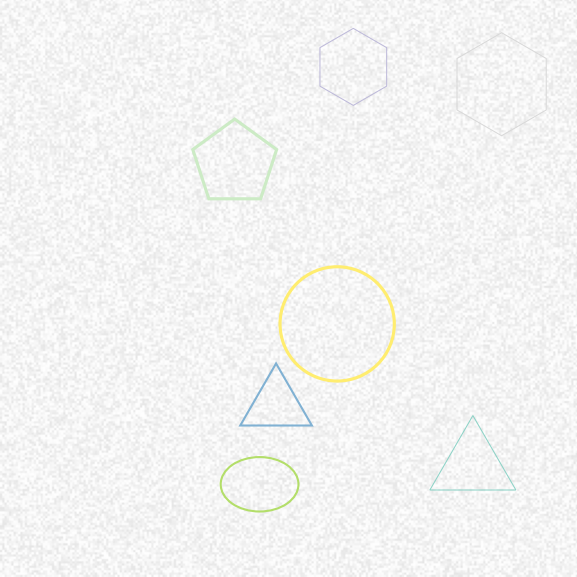[{"shape": "triangle", "thickness": 0.5, "radius": 0.43, "center": [0.819, 0.194]}, {"shape": "hexagon", "thickness": 0.5, "radius": 0.33, "center": [0.612, 0.883]}, {"shape": "triangle", "thickness": 1, "radius": 0.36, "center": [0.478, 0.298]}, {"shape": "oval", "thickness": 1, "radius": 0.34, "center": [0.449, 0.161]}, {"shape": "hexagon", "thickness": 0.5, "radius": 0.45, "center": [0.869, 0.853]}, {"shape": "pentagon", "thickness": 1.5, "radius": 0.38, "center": [0.406, 0.717]}, {"shape": "circle", "thickness": 1.5, "radius": 0.49, "center": [0.584, 0.438]}]